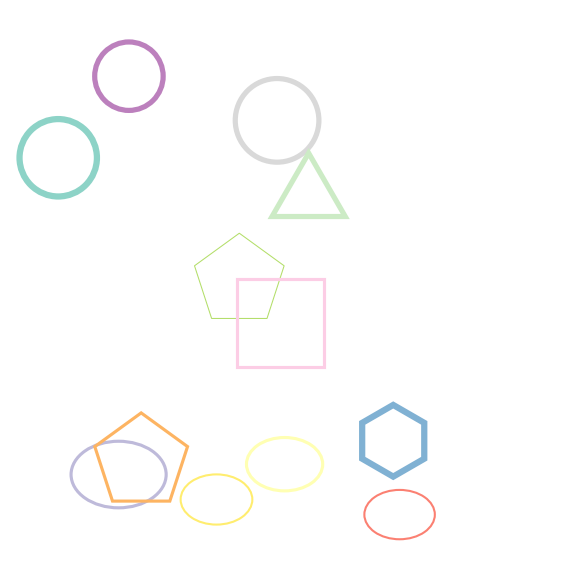[{"shape": "circle", "thickness": 3, "radius": 0.34, "center": [0.101, 0.726]}, {"shape": "oval", "thickness": 1.5, "radius": 0.33, "center": [0.493, 0.195]}, {"shape": "oval", "thickness": 1.5, "radius": 0.41, "center": [0.205, 0.177]}, {"shape": "oval", "thickness": 1, "radius": 0.31, "center": [0.692, 0.108]}, {"shape": "hexagon", "thickness": 3, "radius": 0.31, "center": [0.681, 0.236]}, {"shape": "pentagon", "thickness": 1.5, "radius": 0.42, "center": [0.244, 0.2]}, {"shape": "pentagon", "thickness": 0.5, "radius": 0.41, "center": [0.414, 0.514]}, {"shape": "square", "thickness": 1.5, "radius": 0.38, "center": [0.486, 0.44]}, {"shape": "circle", "thickness": 2.5, "radius": 0.36, "center": [0.48, 0.791]}, {"shape": "circle", "thickness": 2.5, "radius": 0.3, "center": [0.223, 0.867]}, {"shape": "triangle", "thickness": 2.5, "radius": 0.37, "center": [0.534, 0.661]}, {"shape": "oval", "thickness": 1, "radius": 0.31, "center": [0.375, 0.134]}]